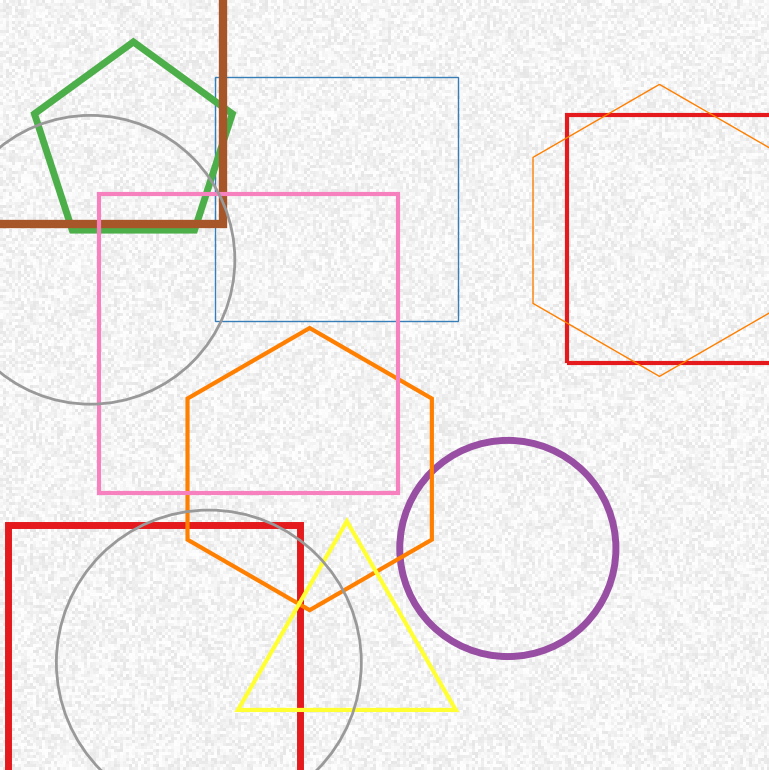[{"shape": "square", "thickness": 2.5, "radius": 0.95, "center": [0.2, 0.128]}, {"shape": "square", "thickness": 1.5, "radius": 0.8, "center": [0.896, 0.69]}, {"shape": "square", "thickness": 0.5, "radius": 0.79, "center": [0.437, 0.741]}, {"shape": "pentagon", "thickness": 2.5, "radius": 0.68, "center": [0.173, 0.81]}, {"shape": "circle", "thickness": 2.5, "radius": 0.7, "center": [0.66, 0.288]}, {"shape": "hexagon", "thickness": 0.5, "radius": 0.95, "center": [0.856, 0.701]}, {"shape": "hexagon", "thickness": 1.5, "radius": 0.92, "center": [0.402, 0.391]}, {"shape": "triangle", "thickness": 1.5, "radius": 0.82, "center": [0.45, 0.16]}, {"shape": "square", "thickness": 3, "radius": 0.8, "center": [0.131, 0.868]}, {"shape": "square", "thickness": 1.5, "radius": 0.97, "center": [0.323, 0.554]}, {"shape": "circle", "thickness": 1, "radius": 0.99, "center": [0.271, 0.14]}, {"shape": "circle", "thickness": 1, "radius": 0.94, "center": [0.117, 0.663]}]